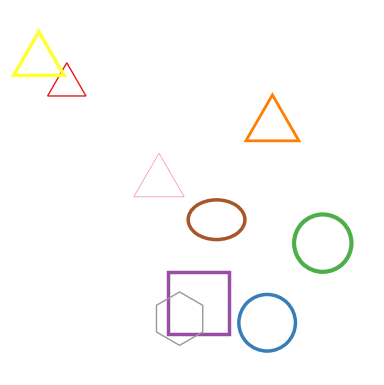[{"shape": "triangle", "thickness": 1, "radius": 0.29, "center": [0.173, 0.779]}, {"shape": "circle", "thickness": 2.5, "radius": 0.37, "center": [0.694, 0.162]}, {"shape": "circle", "thickness": 3, "radius": 0.37, "center": [0.838, 0.368]}, {"shape": "square", "thickness": 2.5, "radius": 0.4, "center": [0.516, 0.213]}, {"shape": "triangle", "thickness": 2, "radius": 0.4, "center": [0.708, 0.674]}, {"shape": "triangle", "thickness": 2.5, "radius": 0.38, "center": [0.101, 0.842]}, {"shape": "oval", "thickness": 2.5, "radius": 0.37, "center": [0.562, 0.429]}, {"shape": "triangle", "thickness": 0.5, "radius": 0.38, "center": [0.413, 0.526]}, {"shape": "hexagon", "thickness": 1, "radius": 0.35, "center": [0.466, 0.172]}]